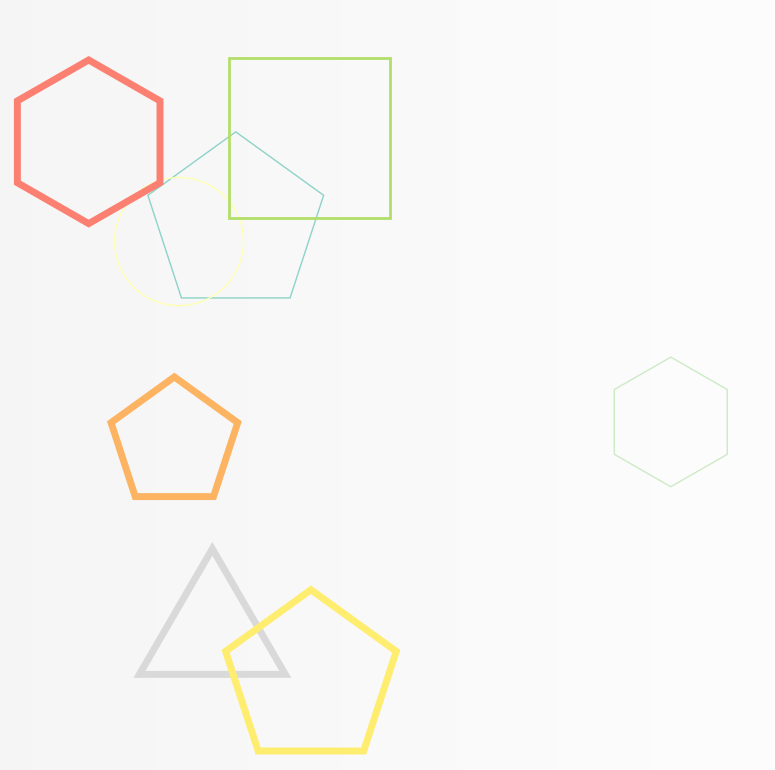[{"shape": "pentagon", "thickness": 0.5, "radius": 0.6, "center": [0.304, 0.71]}, {"shape": "circle", "thickness": 0.5, "radius": 0.42, "center": [0.231, 0.686]}, {"shape": "hexagon", "thickness": 2.5, "radius": 0.53, "center": [0.114, 0.816]}, {"shape": "pentagon", "thickness": 2.5, "radius": 0.43, "center": [0.225, 0.425]}, {"shape": "square", "thickness": 1, "radius": 0.52, "center": [0.399, 0.821]}, {"shape": "triangle", "thickness": 2.5, "radius": 0.54, "center": [0.274, 0.179]}, {"shape": "hexagon", "thickness": 0.5, "radius": 0.42, "center": [0.866, 0.452]}, {"shape": "pentagon", "thickness": 2.5, "radius": 0.58, "center": [0.401, 0.118]}]